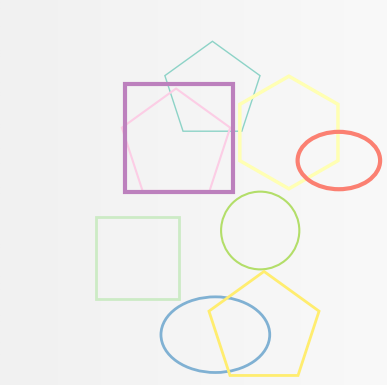[{"shape": "pentagon", "thickness": 1, "radius": 0.65, "center": [0.548, 0.764]}, {"shape": "hexagon", "thickness": 2.5, "radius": 0.73, "center": [0.746, 0.656]}, {"shape": "oval", "thickness": 3, "radius": 0.53, "center": [0.874, 0.583]}, {"shape": "oval", "thickness": 2, "radius": 0.7, "center": [0.556, 0.131]}, {"shape": "circle", "thickness": 1.5, "radius": 0.5, "center": [0.671, 0.401]}, {"shape": "pentagon", "thickness": 1.5, "radius": 0.73, "center": [0.454, 0.623]}, {"shape": "square", "thickness": 3, "radius": 0.7, "center": [0.463, 0.642]}, {"shape": "square", "thickness": 2, "radius": 0.53, "center": [0.355, 0.331]}, {"shape": "pentagon", "thickness": 2, "radius": 0.75, "center": [0.681, 0.146]}]